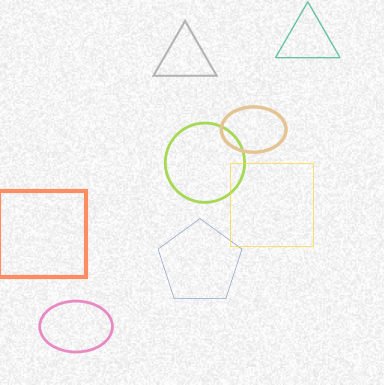[{"shape": "triangle", "thickness": 1, "radius": 0.48, "center": [0.799, 0.899]}, {"shape": "square", "thickness": 3, "radius": 0.56, "center": [0.11, 0.392]}, {"shape": "pentagon", "thickness": 0.5, "radius": 0.57, "center": [0.519, 0.318]}, {"shape": "oval", "thickness": 2, "radius": 0.47, "center": [0.198, 0.152]}, {"shape": "circle", "thickness": 2, "radius": 0.52, "center": [0.532, 0.577]}, {"shape": "square", "thickness": 0.5, "radius": 0.54, "center": [0.706, 0.468]}, {"shape": "oval", "thickness": 2.5, "radius": 0.42, "center": [0.659, 0.663]}, {"shape": "triangle", "thickness": 1.5, "radius": 0.47, "center": [0.481, 0.851]}]